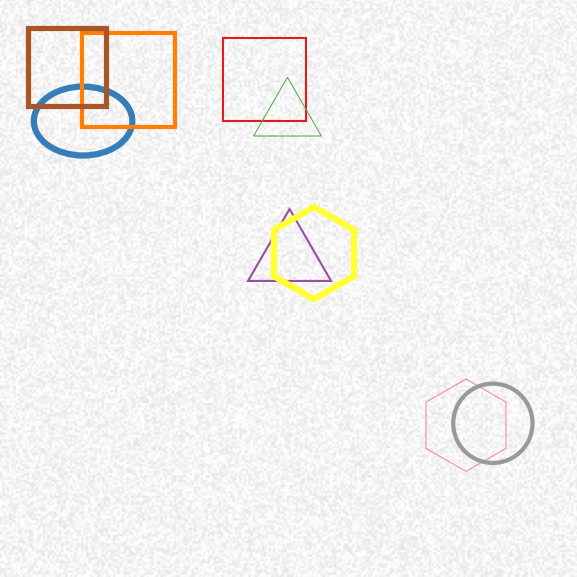[{"shape": "square", "thickness": 1, "radius": 0.36, "center": [0.459, 0.861]}, {"shape": "oval", "thickness": 3, "radius": 0.43, "center": [0.144, 0.79]}, {"shape": "triangle", "thickness": 0.5, "radius": 0.34, "center": [0.498, 0.797]}, {"shape": "triangle", "thickness": 1, "radius": 0.42, "center": [0.501, 0.554]}, {"shape": "square", "thickness": 2, "radius": 0.4, "center": [0.222, 0.861]}, {"shape": "hexagon", "thickness": 3, "radius": 0.4, "center": [0.544, 0.561]}, {"shape": "square", "thickness": 2.5, "radius": 0.34, "center": [0.116, 0.883]}, {"shape": "hexagon", "thickness": 0.5, "radius": 0.4, "center": [0.807, 0.263]}, {"shape": "circle", "thickness": 2, "radius": 0.34, "center": [0.853, 0.266]}]